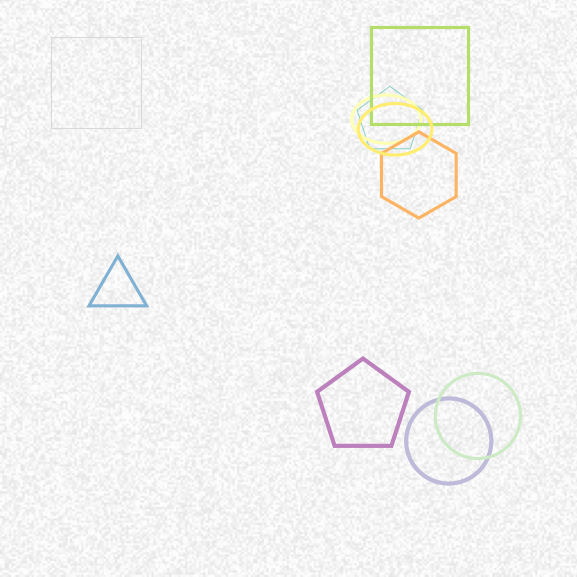[{"shape": "pentagon", "thickness": 0.5, "radius": 0.3, "center": [0.675, 0.79]}, {"shape": "oval", "thickness": 1.5, "radius": 0.3, "center": [0.669, 0.793]}, {"shape": "circle", "thickness": 2, "radius": 0.37, "center": [0.777, 0.236]}, {"shape": "triangle", "thickness": 1.5, "radius": 0.29, "center": [0.204, 0.498]}, {"shape": "hexagon", "thickness": 1.5, "radius": 0.37, "center": [0.725, 0.696]}, {"shape": "square", "thickness": 1.5, "radius": 0.42, "center": [0.726, 0.868]}, {"shape": "square", "thickness": 0.5, "radius": 0.39, "center": [0.166, 0.856]}, {"shape": "pentagon", "thickness": 2, "radius": 0.42, "center": [0.629, 0.295]}, {"shape": "circle", "thickness": 1.5, "radius": 0.37, "center": [0.828, 0.279]}, {"shape": "oval", "thickness": 1.5, "radius": 0.32, "center": [0.684, 0.775]}]